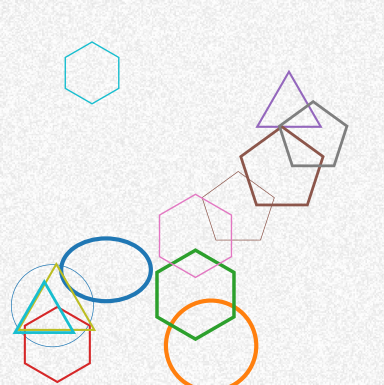[{"shape": "oval", "thickness": 3, "radius": 0.58, "center": [0.275, 0.299]}, {"shape": "circle", "thickness": 0.5, "radius": 0.53, "center": [0.136, 0.206]}, {"shape": "circle", "thickness": 3, "radius": 0.59, "center": [0.548, 0.102]}, {"shape": "hexagon", "thickness": 2.5, "radius": 0.58, "center": [0.508, 0.235]}, {"shape": "hexagon", "thickness": 1.5, "radius": 0.49, "center": [0.149, 0.105]}, {"shape": "triangle", "thickness": 1.5, "radius": 0.48, "center": [0.751, 0.718]}, {"shape": "pentagon", "thickness": 2, "radius": 0.56, "center": [0.732, 0.559]}, {"shape": "pentagon", "thickness": 0.5, "radius": 0.49, "center": [0.619, 0.456]}, {"shape": "hexagon", "thickness": 1, "radius": 0.54, "center": [0.508, 0.387]}, {"shape": "pentagon", "thickness": 2, "radius": 0.46, "center": [0.813, 0.644]}, {"shape": "triangle", "thickness": 1.5, "radius": 0.57, "center": [0.146, 0.2]}, {"shape": "triangle", "thickness": 2, "radius": 0.44, "center": [0.115, 0.18]}, {"shape": "hexagon", "thickness": 1, "radius": 0.4, "center": [0.239, 0.811]}]